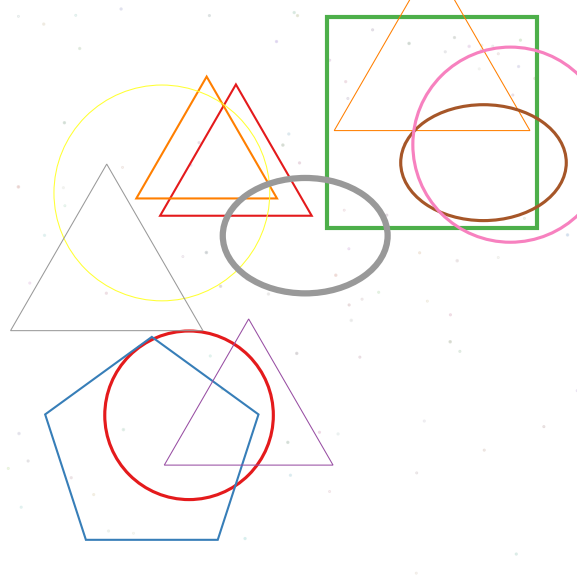[{"shape": "circle", "thickness": 1.5, "radius": 0.73, "center": [0.327, 0.28]}, {"shape": "triangle", "thickness": 1, "radius": 0.76, "center": [0.408, 0.701]}, {"shape": "pentagon", "thickness": 1, "radius": 0.97, "center": [0.263, 0.222]}, {"shape": "square", "thickness": 2, "radius": 0.91, "center": [0.748, 0.787]}, {"shape": "triangle", "thickness": 0.5, "radius": 0.84, "center": [0.431, 0.278]}, {"shape": "triangle", "thickness": 0.5, "radius": 0.98, "center": [0.748, 0.871]}, {"shape": "triangle", "thickness": 1, "radius": 0.7, "center": [0.358, 0.726]}, {"shape": "circle", "thickness": 0.5, "radius": 0.93, "center": [0.28, 0.665]}, {"shape": "oval", "thickness": 1.5, "radius": 0.72, "center": [0.837, 0.717]}, {"shape": "circle", "thickness": 1.5, "radius": 0.84, "center": [0.884, 0.749]}, {"shape": "triangle", "thickness": 0.5, "radius": 0.96, "center": [0.185, 0.523]}, {"shape": "oval", "thickness": 3, "radius": 0.71, "center": [0.528, 0.591]}]